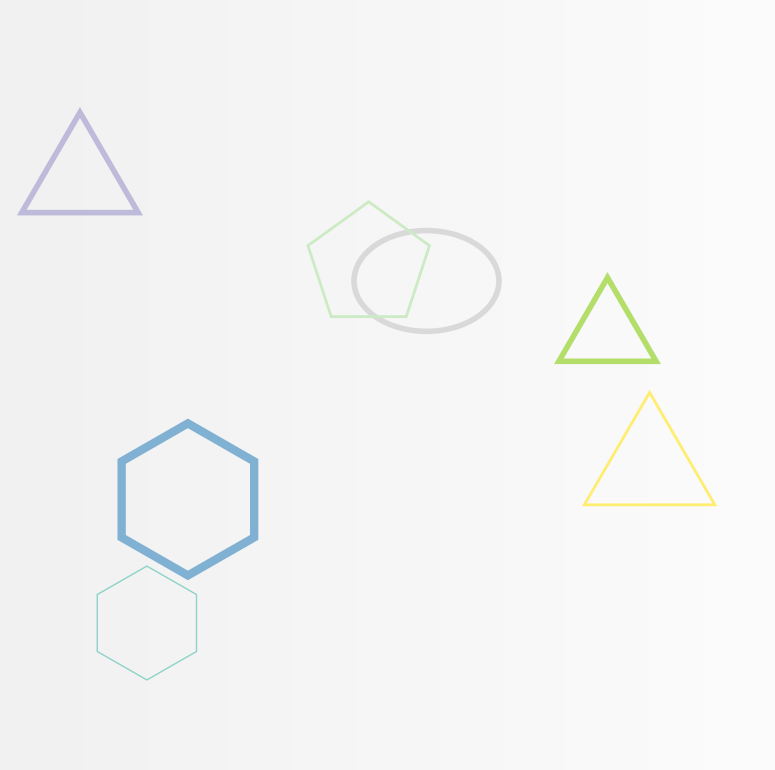[{"shape": "hexagon", "thickness": 0.5, "radius": 0.37, "center": [0.19, 0.191]}, {"shape": "triangle", "thickness": 2, "radius": 0.43, "center": [0.103, 0.767]}, {"shape": "hexagon", "thickness": 3, "radius": 0.49, "center": [0.242, 0.351]}, {"shape": "triangle", "thickness": 2, "radius": 0.36, "center": [0.784, 0.567]}, {"shape": "oval", "thickness": 2, "radius": 0.47, "center": [0.55, 0.635]}, {"shape": "pentagon", "thickness": 1, "radius": 0.41, "center": [0.476, 0.655]}, {"shape": "triangle", "thickness": 1, "radius": 0.49, "center": [0.838, 0.393]}]